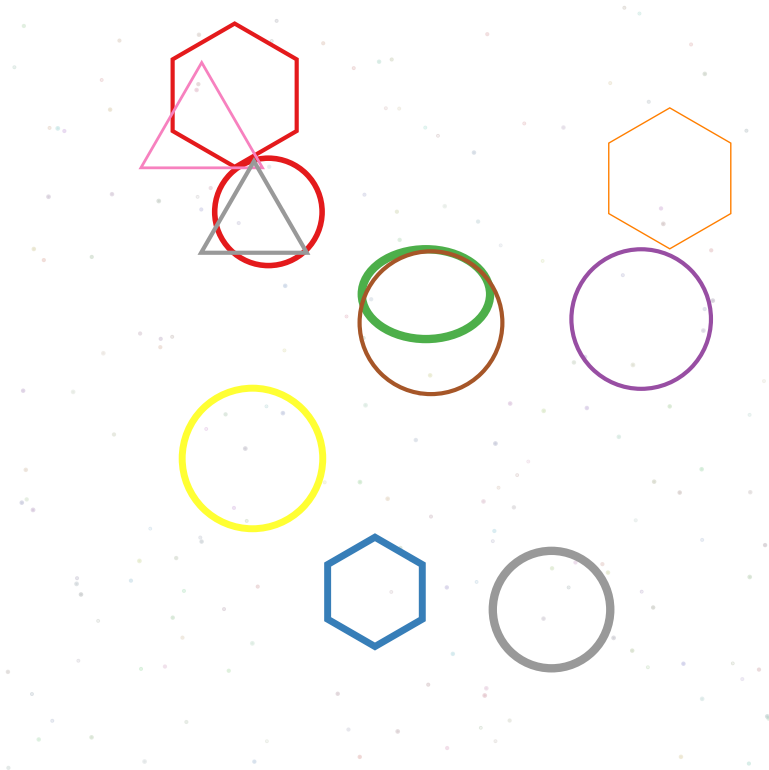[{"shape": "circle", "thickness": 2, "radius": 0.35, "center": [0.349, 0.725]}, {"shape": "hexagon", "thickness": 1.5, "radius": 0.47, "center": [0.305, 0.876]}, {"shape": "hexagon", "thickness": 2.5, "radius": 0.35, "center": [0.487, 0.231]}, {"shape": "oval", "thickness": 3, "radius": 0.42, "center": [0.553, 0.618]}, {"shape": "circle", "thickness": 1.5, "radius": 0.45, "center": [0.833, 0.586]}, {"shape": "hexagon", "thickness": 0.5, "radius": 0.46, "center": [0.87, 0.768]}, {"shape": "circle", "thickness": 2.5, "radius": 0.46, "center": [0.328, 0.405]}, {"shape": "circle", "thickness": 1.5, "radius": 0.46, "center": [0.56, 0.581]}, {"shape": "triangle", "thickness": 1, "radius": 0.46, "center": [0.262, 0.828]}, {"shape": "triangle", "thickness": 1.5, "radius": 0.4, "center": [0.33, 0.711]}, {"shape": "circle", "thickness": 3, "radius": 0.38, "center": [0.716, 0.208]}]